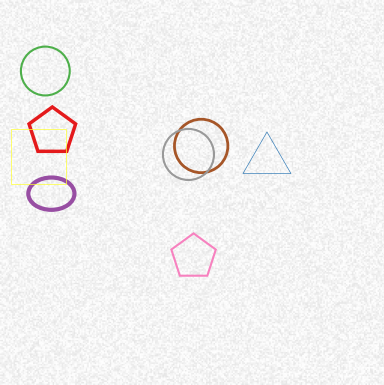[{"shape": "pentagon", "thickness": 2.5, "radius": 0.32, "center": [0.136, 0.658]}, {"shape": "triangle", "thickness": 0.5, "radius": 0.36, "center": [0.693, 0.585]}, {"shape": "circle", "thickness": 1.5, "radius": 0.32, "center": [0.118, 0.816]}, {"shape": "oval", "thickness": 3, "radius": 0.3, "center": [0.133, 0.497]}, {"shape": "square", "thickness": 0.5, "radius": 0.35, "center": [0.1, 0.594]}, {"shape": "circle", "thickness": 2, "radius": 0.35, "center": [0.523, 0.621]}, {"shape": "pentagon", "thickness": 1.5, "radius": 0.3, "center": [0.503, 0.333]}, {"shape": "circle", "thickness": 1.5, "radius": 0.33, "center": [0.49, 0.599]}]